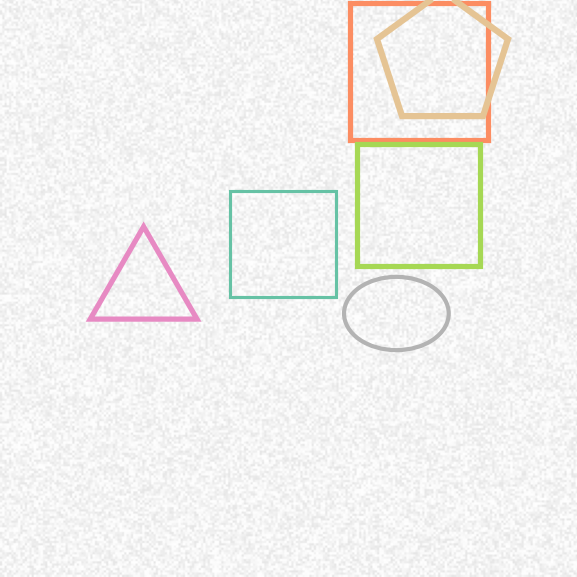[{"shape": "square", "thickness": 1.5, "radius": 0.46, "center": [0.49, 0.577]}, {"shape": "square", "thickness": 2.5, "radius": 0.6, "center": [0.726, 0.875]}, {"shape": "triangle", "thickness": 2.5, "radius": 0.53, "center": [0.249, 0.5]}, {"shape": "square", "thickness": 2.5, "radius": 0.53, "center": [0.725, 0.644]}, {"shape": "pentagon", "thickness": 3, "radius": 0.6, "center": [0.766, 0.895]}, {"shape": "oval", "thickness": 2, "radius": 0.45, "center": [0.686, 0.456]}]